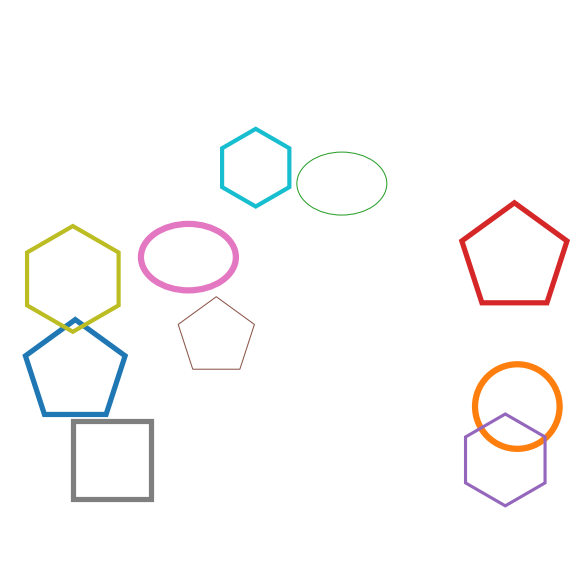[{"shape": "pentagon", "thickness": 2.5, "radius": 0.45, "center": [0.13, 0.355]}, {"shape": "circle", "thickness": 3, "radius": 0.37, "center": [0.896, 0.295]}, {"shape": "oval", "thickness": 0.5, "radius": 0.39, "center": [0.592, 0.681]}, {"shape": "pentagon", "thickness": 2.5, "radius": 0.48, "center": [0.891, 0.552]}, {"shape": "hexagon", "thickness": 1.5, "radius": 0.4, "center": [0.875, 0.203]}, {"shape": "pentagon", "thickness": 0.5, "radius": 0.35, "center": [0.375, 0.416]}, {"shape": "oval", "thickness": 3, "radius": 0.41, "center": [0.326, 0.554]}, {"shape": "square", "thickness": 2.5, "radius": 0.34, "center": [0.194, 0.203]}, {"shape": "hexagon", "thickness": 2, "radius": 0.46, "center": [0.126, 0.516]}, {"shape": "hexagon", "thickness": 2, "radius": 0.34, "center": [0.443, 0.709]}]